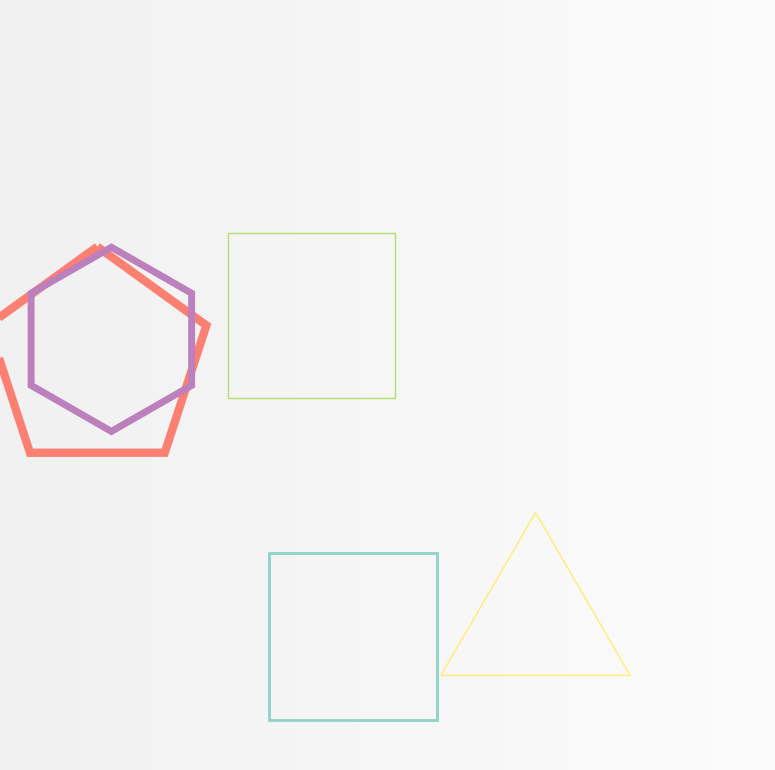[{"shape": "square", "thickness": 1, "radius": 0.54, "center": [0.455, 0.173]}, {"shape": "pentagon", "thickness": 3, "radius": 0.74, "center": [0.126, 0.532]}, {"shape": "square", "thickness": 0.5, "radius": 0.54, "center": [0.402, 0.59]}, {"shape": "hexagon", "thickness": 2.5, "radius": 0.6, "center": [0.144, 0.559]}, {"shape": "triangle", "thickness": 0.5, "radius": 0.7, "center": [0.691, 0.193]}]